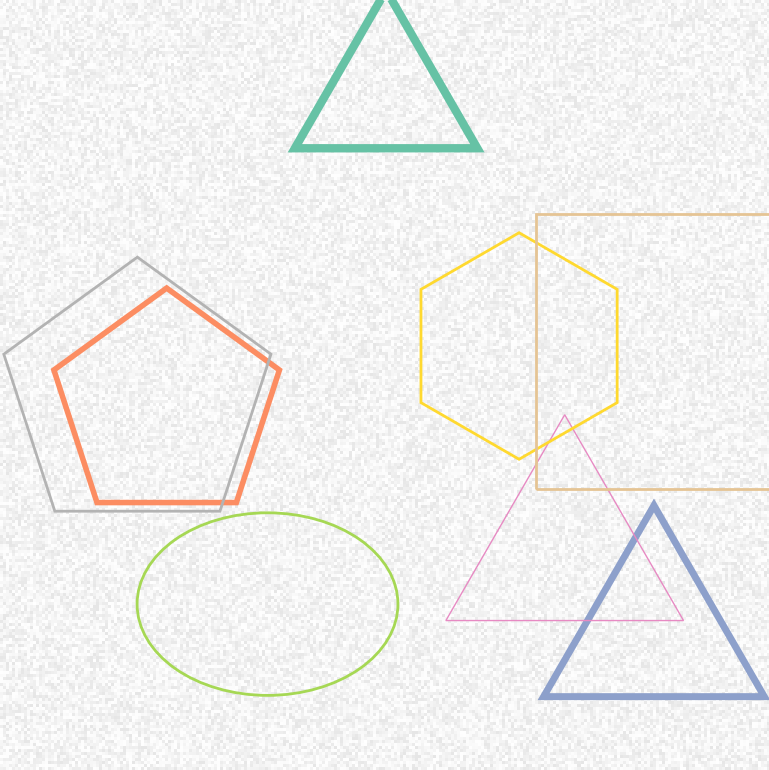[{"shape": "triangle", "thickness": 3, "radius": 0.68, "center": [0.501, 0.876]}, {"shape": "pentagon", "thickness": 2, "radius": 0.77, "center": [0.216, 0.472]}, {"shape": "triangle", "thickness": 2.5, "radius": 0.83, "center": [0.849, 0.178]}, {"shape": "triangle", "thickness": 0.5, "radius": 0.89, "center": [0.733, 0.283]}, {"shape": "oval", "thickness": 1, "radius": 0.85, "center": [0.347, 0.215]}, {"shape": "hexagon", "thickness": 1, "radius": 0.74, "center": [0.674, 0.551]}, {"shape": "square", "thickness": 1, "radius": 0.89, "center": [0.875, 0.543]}, {"shape": "pentagon", "thickness": 1, "radius": 0.91, "center": [0.178, 0.484]}]